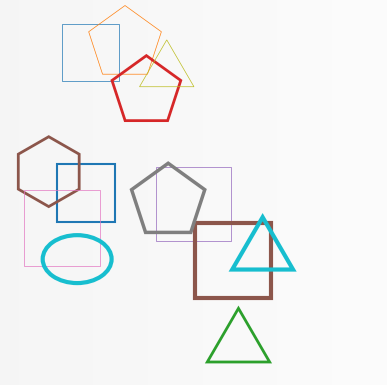[{"shape": "square", "thickness": 0.5, "radius": 0.37, "center": [0.232, 0.863]}, {"shape": "square", "thickness": 1.5, "radius": 0.37, "center": [0.222, 0.498]}, {"shape": "pentagon", "thickness": 0.5, "radius": 0.49, "center": [0.323, 0.887]}, {"shape": "triangle", "thickness": 2, "radius": 0.46, "center": [0.615, 0.106]}, {"shape": "pentagon", "thickness": 2, "radius": 0.47, "center": [0.378, 0.762]}, {"shape": "square", "thickness": 0.5, "radius": 0.48, "center": [0.499, 0.471]}, {"shape": "hexagon", "thickness": 2, "radius": 0.45, "center": [0.126, 0.554]}, {"shape": "square", "thickness": 3, "radius": 0.49, "center": [0.602, 0.324]}, {"shape": "square", "thickness": 0.5, "radius": 0.49, "center": [0.16, 0.408]}, {"shape": "pentagon", "thickness": 2.5, "radius": 0.5, "center": [0.434, 0.477]}, {"shape": "triangle", "thickness": 0.5, "radius": 0.41, "center": [0.43, 0.815]}, {"shape": "triangle", "thickness": 3, "radius": 0.45, "center": [0.678, 0.345]}, {"shape": "oval", "thickness": 3, "radius": 0.44, "center": [0.199, 0.327]}]